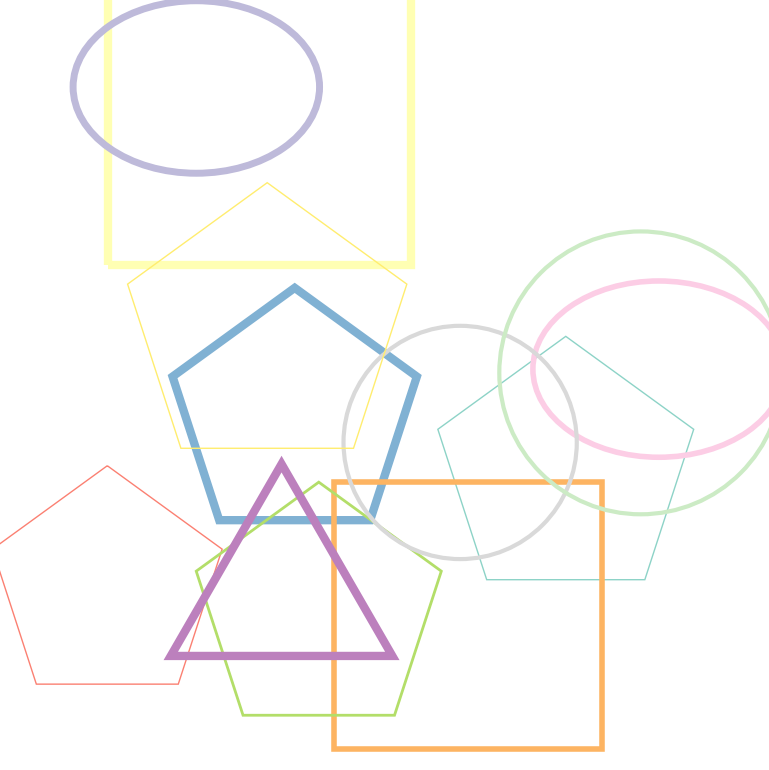[{"shape": "pentagon", "thickness": 0.5, "radius": 0.87, "center": [0.735, 0.388]}, {"shape": "square", "thickness": 3, "radius": 0.98, "center": [0.337, 0.852]}, {"shape": "oval", "thickness": 2.5, "radius": 0.8, "center": [0.255, 0.887]}, {"shape": "pentagon", "thickness": 0.5, "radius": 0.78, "center": [0.139, 0.238]}, {"shape": "pentagon", "thickness": 3, "radius": 0.83, "center": [0.383, 0.459]}, {"shape": "square", "thickness": 2, "radius": 0.87, "center": [0.608, 0.2]}, {"shape": "pentagon", "thickness": 1, "radius": 0.84, "center": [0.414, 0.206]}, {"shape": "oval", "thickness": 2, "radius": 0.82, "center": [0.856, 0.521]}, {"shape": "circle", "thickness": 1.5, "radius": 0.76, "center": [0.598, 0.425]}, {"shape": "triangle", "thickness": 3, "radius": 0.83, "center": [0.366, 0.231]}, {"shape": "circle", "thickness": 1.5, "radius": 0.92, "center": [0.832, 0.516]}, {"shape": "pentagon", "thickness": 0.5, "radius": 0.95, "center": [0.347, 0.572]}]